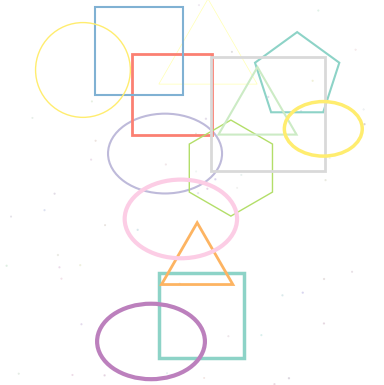[{"shape": "pentagon", "thickness": 1.5, "radius": 0.58, "center": [0.772, 0.802]}, {"shape": "square", "thickness": 2.5, "radius": 0.55, "center": [0.523, 0.181]}, {"shape": "triangle", "thickness": 0.5, "radius": 0.74, "center": [0.54, 0.855]}, {"shape": "oval", "thickness": 1.5, "radius": 0.74, "center": [0.429, 0.601]}, {"shape": "square", "thickness": 2, "radius": 0.52, "center": [0.447, 0.755]}, {"shape": "square", "thickness": 1.5, "radius": 0.57, "center": [0.36, 0.867]}, {"shape": "triangle", "thickness": 2, "radius": 0.54, "center": [0.512, 0.314]}, {"shape": "hexagon", "thickness": 1, "radius": 0.62, "center": [0.6, 0.563]}, {"shape": "oval", "thickness": 3, "radius": 0.73, "center": [0.47, 0.431]}, {"shape": "square", "thickness": 2, "radius": 0.74, "center": [0.695, 0.704]}, {"shape": "oval", "thickness": 3, "radius": 0.7, "center": [0.392, 0.113]}, {"shape": "triangle", "thickness": 1.5, "radius": 0.58, "center": [0.669, 0.709]}, {"shape": "oval", "thickness": 2.5, "radius": 0.51, "center": [0.84, 0.665]}, {"shape": "circle", "thickness": 1, "radius": 0.62, "center": [0.215, 0.818]}]